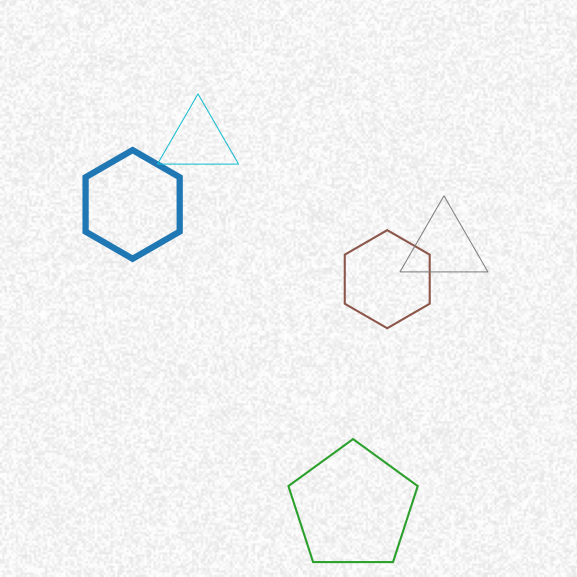[{"shape": "hexagon", "thickness": 3, "radius": 0.47, "center": [0.23, 0.645]}, {"shape": "pentagon", "thickness": 1, "radius": 0.59, "center": [0.611, 0.121]}, {"shape": "hexagon", "thickness": 1, "radius": 0.42, "center": [0.671, 0.516]}, {"shape": "triangle", "thickness": 0.5, "radius": 0.44, "center": [0.769, 0.572]}, {"shape": "triangle", "thickness": 0.5, "radius": 0.41, "center": [0.343, 0.756]}]